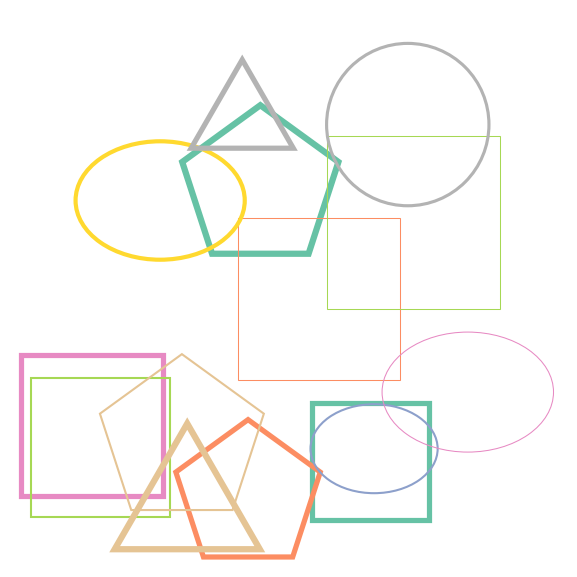[{"shape": "square", "thickness": 2.5, "radius": 0.51, "center": [0.641, 0.2]}, {"shape": "pentagon", "thickness": 3, "radius": 0.71, "center": [0.451, 0.675]}, {"shape": "square", "thickness": 0.5, "radius": 0.7, "center": [0.552, 0.481]}, {"shape": "pentagon", "thickness": 2.5, "radius": 0.66, "center": [0.43, 0.141]}, {"shape": "oval", "thickness": 1, "radius": 0.55, "center": [0.648, 0.222]}, {"shape": "oval", "thickness": 0.5, "radius": 0.74, "center": [0.81, 0.32]}, {"shape": "square", "thickness": 2.5, "radius": 0.61, "center": [0.16, 0.263]}, {"shape": "square", "thickness": 1, "radius": 0.6, "center": [0.174, 0.224]}, {"shape": "square", "thickness": 0.5, "radius": 0.75, "center": [0.716, 0.613]}, {"shape": "oval", "thickness": 2, "radius": 0.73, "center": [0.277, 0.652]}, {"shape": "triangle", "thickness": 3, "radius": 0.73, "center": [0.324, 0.121]}, {"shape": "pentagon", "thickness": 1, "radius": 0.75, "center": [0.315, 0.237]}, {"shape": "triangle", "thickness": 2.5, "radius": 0.51, "center": [0.419, 0.794]}, {"shape": "circle", "thickness": 1.5, "radius": 0.7, "center": [0.706, 0.783]}]